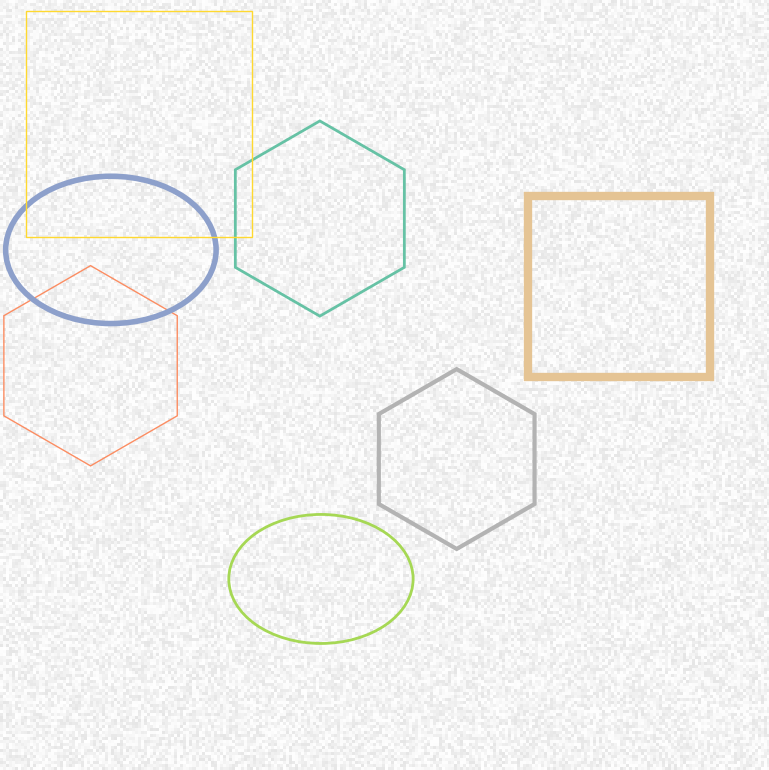[{"shape": "hexagon", "thickness": 1, "radius": 0.63, "center": [0.415, 0.716]}, {"shape": "hexagon", "thickness": 0.5, "radius": 0.65, "center": [0.118, 0.525]}, {"shape": "oval", "thickness": 2, "radius": 0.68, "center": [0.144, 0.675]}, {"shape": "oval", "thickness": 1, "radius": 0.6, "center": [0.417, 0.248]}, {"shape": "square", "thickness": 0.5, "radius": 0.73, "center": [0.181, 0.839]}, {"shape": "square", "thickness": 3, "radius": 0.59, "center": [0.804, 0.628]}, {"shape": "hexagon", "thickness": 1.5, "radius": 0.58, "center": [0.593, 0.404]}]